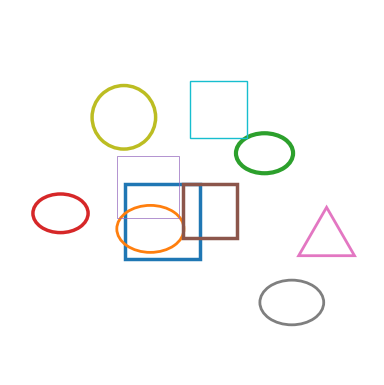[{"shape": "square", "thickness": 2.5, "radius": 0.49, "center": [0.422, 0.425]}, {"shape": "oval", "thickness": 2, "radius": 0.44, "center": [0.391, 0.405]}, {"shape": "oval", "thickness": 3, "radius": 0.37, "center": [0.687, 0.602]}, {"shape": "oval", "thickness": 2.5, "radius": 0.36, "center": [0.157, 0.446]}, {"shape": "square", "thickness": 0.5, "radius": 0.4, "center": [0.384, 0.514]}, {"shape": "square", "thickness": 2.5, "radius": 0.35, "center": [0.546, 0.452]}, {"shape": "triangle", "thickness": 2, "radius": 0.42, "center": [0.848, 0.378]}, {"shape": "oval", "thickness": 2, "radius": 0.41, "center": [0.758, 0.214]}, {"shape": "circle", "thickness": 2.5, "radius": 0.41, "center": [0.322, 0.695]}, {"shape": "square", "thickness": 1, "radius": 0.37, "center": [0.567, 0.715]}]